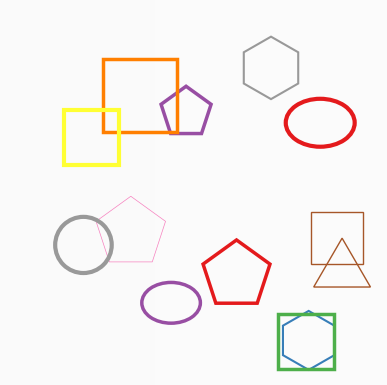[{"shape": "oval", "thickness": 3, "radius": 0.44, "center": [0.826, 0.681]}, {"shape": "pentagon", "thickness": 2.5, "radius": 0.45, "center": [0.61, 0.286]}, {"shape": "hexagon", "thickness": 1.5, "radius": 0.38, "center": [0.797, 0.116]}, {"shape": "square", "thickness": 2.5, "radius": 0.36, "center": [0.79, 0.112]}, {"shape": "oval", "thickness": 2.5, "radius": 0.38, "center": [0.442, 0.213]}, {"shape": "pentagon", "thickness": 2.5, "radius": 0.34, "center": [0.48, 0.708]}, {"shape": "square", "thickness": 2.5, "radius": 0.48, "center": [0.362, 0.753]}, {"shape": "square", "thickness": 3, "radius": 0.36, "center": [0.236, 0.643]}, {"shape": "triangle", "thickness": 1, "radius": 0.42, "center": [0.883, 0.297]}, {"shape": "square", "thickness": 1, "radius": 0.33, "center": [0.87, 0.381]}, {"shape": "pentagon", "thickness": 0.5, "radius": 0.47, "center": [0.338, 0.396]}, {"shape": "circle", "thickness": 3, "radius": 0.36, "center": [0.215, 0.364]}, {"shape": "hexagon", "thickness": 1.5, "radius": 0.41, "center": [0.699, 0.824]}]